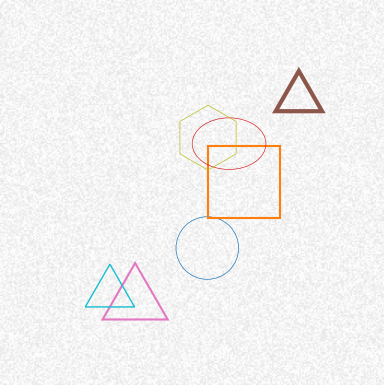[{"shape": "circle", "thickness": 0.5, "radius": 0.41, "center": [0.538, 0.356]}, {"shape": "square", "thickness": 1.5, "radius": 0.47, "center": [0.634, 0.527]}, {"shape": "oval", "thickness": 0.5, "radius": 0.48, "center": [0.595, 0.627]}, {"shape": "triangle", "thickness": 3, "radius": 0.35, "center": [0.776, 0.746]}, {"shape": "triangle", "thickness": 1.5, "radius": 0.49, "center": [0.351, 0.219]}, {"shape": "hexagon", "thickness": 0.5, "radius": 0.42, "center": [0.54, 0.642]}, {"shape": "triangle", "thickness": 1, "radius": 0.37, "center": [0.286, 0.24]}]